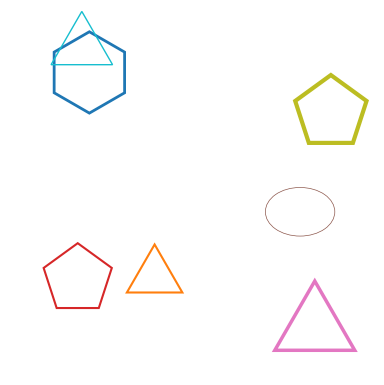[{"shape": "hexagon", "thickness": 2, "radius": 0.53, "center": [0.232, 0.812]}, {"shape": "triangle", "thickness": 1.5, "radius": 0.42, "center": [0.402, 0.282]}, {"shape": "pentagon", "thickness": 1.5, "radius": 0.47, "center": [0.202, 0.275]}, {"shape": "oval", "thickness": 0.5, "radius": 0.45, "center": [0.779, 0.45]}, {"shape": "triangle", "thickness": 2.5, "radius": 0.6, "center": [0.818, 0.15]}, {"shape": "pentagon", "thickness": 3, "radius": 0.49, "center": [0.859, 0.708]}, {"shape": "triangle", "thickness": 1, "radius": 0.46, "center": [0.213, 0.878]}]